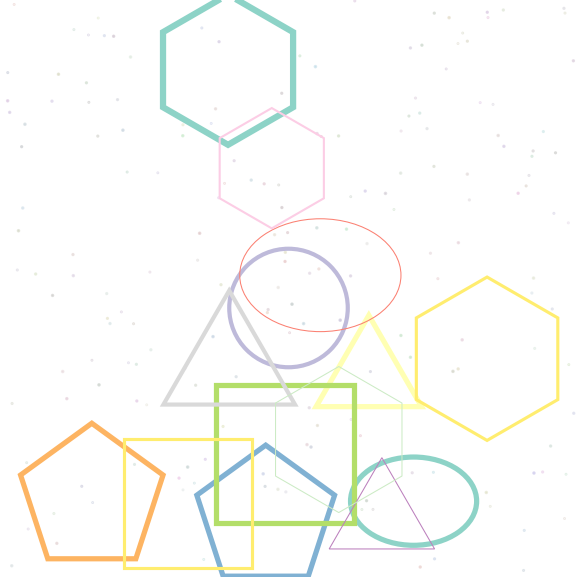[{"shape": "hexagon", "thickness": 3, "radius": 0.65, "center": [0.395, 0.878]}, {"shape": "oval", "thickness": 2.5, "radius": 0.55, "center": [0.716, 0.131]}, {"shape": "triangle", "thickness": 2.5, "radius": 0.53, "center": [0.639, 0.348]}, {"shape": "circle", "thickness": 2, "radius": 0.51, "center": [0.5, 0.466]}, {"shape": "oval", "thickness": 0.5, "radius": 0.7, "center": [0.555, 0.523]}, {"shape": "pentagon", "thickness": 2.5, "radius": 0.63, "center": [0.46, 0.103]}, {"shape": "pentagon", "thickness": 2.5, "radius": 0.65, "center": [0.159, 0.136]}, {"shape": "square", "thickness": 2.5, "radius": 0.59, "center": [0.493, 0.213]}, {"shape": "hexagon", "thickness": 1, "radius": 0.52, "center": [0.471, 0.708]}, {"shape": "triangle", "thickness": 2, "radius": 0.66, "center": [0.397, 0.364]}, {"shape": "triangle", "thickness": 0.5, "radius": 0.53, "center": [0.661, 0.101]}, {"shape": "hexagon", "thickness": 0.5, "radius": 0.63, "center": [0.587, 0.238]}, {"shape": "hexagon", "thickness": 1.5, "radius": 0.71, "center": [0.843, 0.378]}, {"shape": "square", "thickness": 1.5, "radius": 0.56, "center": [0.326, 0.127]}]